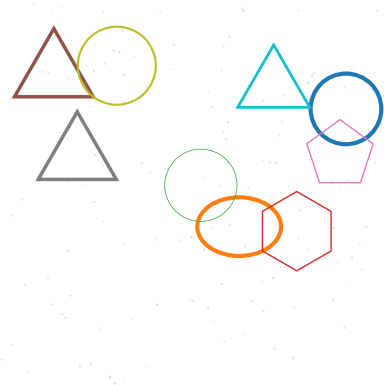[{"shape": "circle", "thickness": 3, "radius": 0.46, "center": [0.899, 0.717]}, {"shape": "oval", "thickness": 3, "radius": 0.54, "center": [0.621, 0.411]}, {"shape": "circle", "thickness": 0.5, "radius": 0.47, "center": [0.522, 0.519]}, {"shape": "hexagon", "thickness": 1, "radius": 0.51, "center": [0.771, 0.4]}, {"shape": "triangle", "thickness": 2.5, "radius": 0.59, "center": [0.14, 0.808]}, {"shape": "pentagon", "thickness": 1, "radius": 0.45, "center": [0.883, 0.599]}, {"shape": "triangle", "thickness": 2.5, "radius": 0.59, "center": [0.201, 0.593]}, {"shape": "circle", "thickness": 1.5, "radius": 0.51, "center": [0.303, 0.829]}, {"shape": "triangle", "thickness": 2, "radius": 0.54, "center": [0.711, 0.775]}]